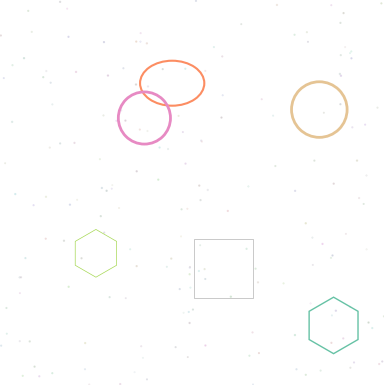[{"shape": "hexagon", "thickness": 1, "radius": 0.37, "center": [0.866, 0.155]}, {"shape": "oval", "thickness": 1.5, "radius": 0.42, "center": [0.447, 0.784]}, {"shape": "circle", "thickness": 2, "radius": 0.34, "center": [0.375, 0.693]}, {"shape": "hexagon", "thickness": 0.5, "radius": 0.31, "center": [0.249, 0.342]}, {"shape": "circle", "thickness": 2, "radius": 0.36, "center": [0.829, 0.715]}, {"shape": "square", "thickness": 0.5, "radius": 0.38, "center": [0.58, 0.302]}]